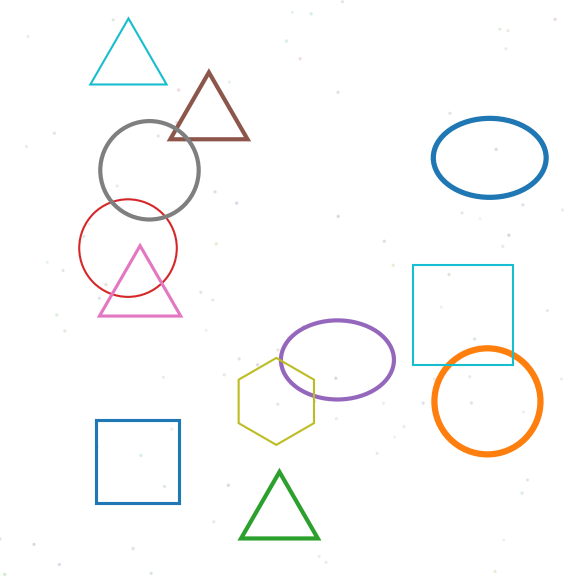[{"shape": "oval", "thickness": 2.5, "radius": 0.49, "center": [0.848, 0.726]}, {"shape": "square", "thickness": 1.5, "radius": 0.36, "center": [0.238, 0.199]}, {"shape": "circle", "thickness": 3, "radius": 0.46, "center": [0.844, 0.304]}, {"shape": "triangle", "thickness": 2, "radius": 0.38, "center": [0.484, 0.105]}, {"shape": "circle", "thickness": 1, "radius": 0.42, "center": [0.222, 0.57]}, {"shape": "oval", "thickness": 2, "radius": 0.49, "center": [0.584, 0.376]}, {"shape": "triangle", "thickness": 2, "radius": 0.39, "center": [0.362, 0.797]}, {"shape": "triangle", "thickness": 1.5, "radius": 0.41, "center": [0.243, 0.492]}, {"shape": "circle", "thickness": 2, "radius": 0.43, "center": [0.259, 0.704]}, {"shape": "hexagon", "thickness": 1, "radius": 0.38, "center": [0.478, 0.304]}, {"shape": "triangle", "thickness": 1, "radius": 0.38, "center": [0.222, 0.891]}, {"shape": "square", "thickness": 1, "radius": 0.43, "center": [0.802, 0.454]}]